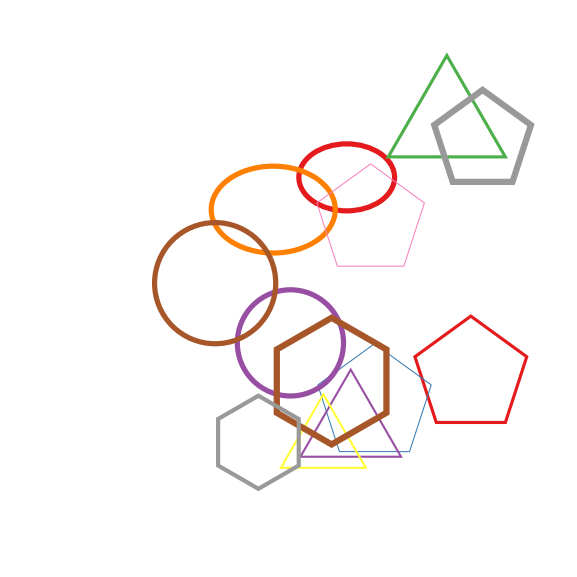[{"shape": "oval", "thickness": 2.5, "radius": 0.41, "center": [0.6, 0.692]}, {"shape": "pentagon", "thickness": 1.5, "radius": 0.51, "center": [0.815, 0.35]}, {"shape": "pentagon", "thickness": 0.5, "radius": 0.52, "center": [0.648, 0.301]}, {"shape": "triangle", "thickness": 1.5, "radius": 0.59, "center": [0.774, 0.786]}, {"shape": "circle", "thickness": 2.5, "radius": 0.46, "center": [0.503, 0.405]}, {"shape": "triangle", "thickness": 1, "radius": 0.5, "center": [0.607, 0.259]}, {"shape": "oval", "thickness": 2.5, "radius": 0.54, "center": [0.473, 0.636]}, {"shape": "triangle", "thickness": 1, "radius": 0.42, "center": [0.56, 0.232]}, {"shape": "circle", "thickness": 2.5, "radius": 0.52, "center": [0.373, 0.509]}, {"shape": "hexagon", "thickness": 3, "radius": 0.55, "center": [0.574, 0.339]}, {"shape": "pentagon", "thickness": 0.5, "radius": 0.49, "center": [0.642, 0.617]}, {"shape": "hexagon", "thickness": 2, "radius": 0.4, "center": [0.447, 0.233]}, {"shape": "pentagon", "thickness": 3, "radius": 0.44, "center": [0.836, 0.755]}]